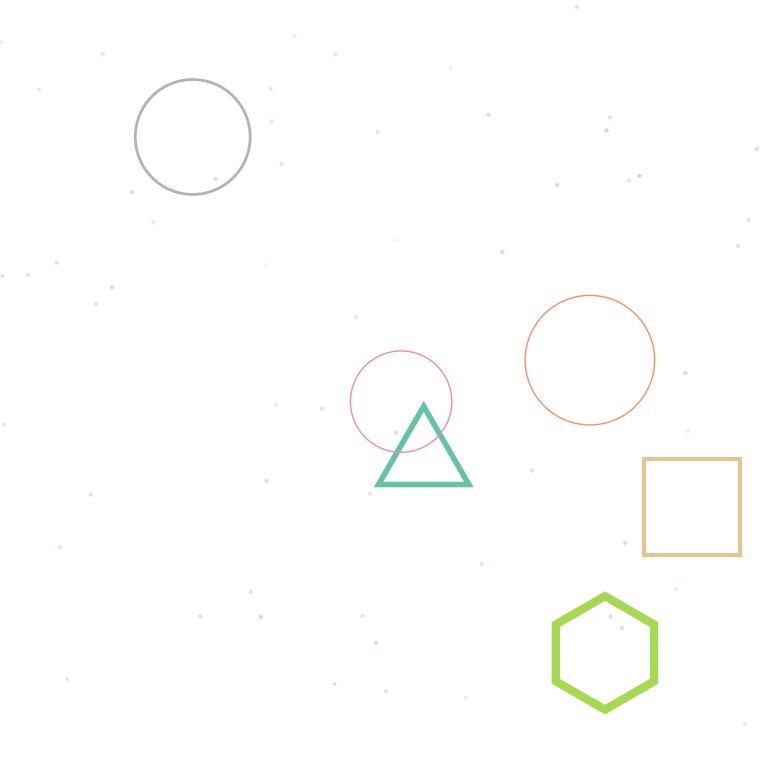[{"shape": "triangle", "thickness": 2, "radius": 0.34, "center": [0.55, 0.405]}, {"shape": "circle", "thickness": 0.5, "radius": 0.42, "center": [0.766, 0.532]}, {"shape": "circle", "thickness": 0.5, "radius": 0.33, "center": [0.521, 0.478]}, {"shape": "hexagon", "thickness": 3, "radius": 0.37, "center": [0.786, 0.152]}, {"shape": "square", "thickness": 1.5, "radius": 0.31, "center": [0.898, 0.342]}, {"shape": "circle", "thickness": 1, "radius": 0.37, "center": [0.25, 0.822]}]